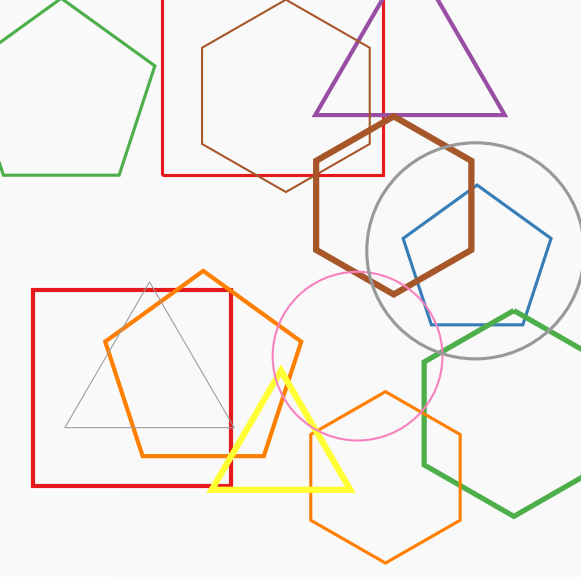[{"shape": "square", "thickness": 2, "radius": 0.85, "center": [0.227, 0.328]}, {"shape": "square", "thickness": 1.5, "radius": 0.95, "center": [0.468, 0.886]}, {"shape": "pentagon", "thickness": 1.5, "radius": 0.67, "center": [0.821, 0.545]}, {"shape": "pentagon", "thickness": 1.5, "radius": 0.85, "center": [0.105, 0.833]}, {"shape": "hexagon", "thickness": 2.5, "radius": 0.89, "center": [0.884, 0.283]}, {"shape": "triangle", "thickness": 2, "radius": 0.94, "center": [0.705, 0.894]}, {"shape": "pentagon", "thickness": 2, "radius": 0.89, "center": [0.35, 0.353]}, {"shape": "hexagon", "thickness": 1.5, "radius": 0.74, "center": [0.663, 0.173]}, {"shape": "triangle", "thickness": 3, "radius": 0.69, "center": [0.483, 0.22]}, {"shape": "hexagon", "thickness": 1, "radius": 0.83, "center": [0.492, 0.833]}, {"shape": "hexagon", "thickness": 3, "radius": 0.77, "center": [0.677, 0.644]}, {"shape": "circle", "thickness": 1, "radius": 0.73, "center": [0.615, 0.382]}, {"shape": "circle", "thickness": 1.5, "radius": 0.94, "center": [0.818, 0.565]}, {"shape": "triangle", "thickness": 0.5, "radius": 0.84, "center": [0.257, 0.343]}]